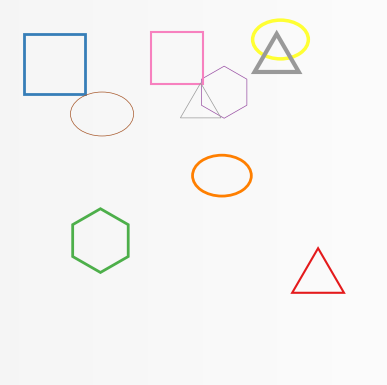[{"shape": "triangle", "thickness": 1.5, "radius": 0.39, "center": [0.821, 0.278]}, {"shape": "square", "thickness": 2, "radius": 0.39, "center": [0.14, 0.833]}, {"shape": "hexagon", "thickness": 2, "radius": 0.41, "center": [0.259, 0.375]}, {"shape": "hexagon", "thickness": 0.5, "radius": 0.34, "center": [0.578, 0.761]}, {"shape": "oval", "thickness": 2, "radius": 0.38, "center": [0.573, 0.544]}, {"shape": "oval", "thickness": 2.5, "radius": 0.36, "center": [0.724, 0.897]}, {"shape": "oval", "thickness": 0.5, "radius": 0.41, "center": [0.263, 0.704]}, {"shape": "square", "thickness": 1.5, "radius": 0.34, "center": [0.456, 0.85]}, {"shape": "triangle", "thickness": 3, "radius": 0.33, "center": [0.714, 0.846]}, {"shape": "triangle", "thickness": 0.5, "radius": 0.3, "center": [0.518, 0.724]}]